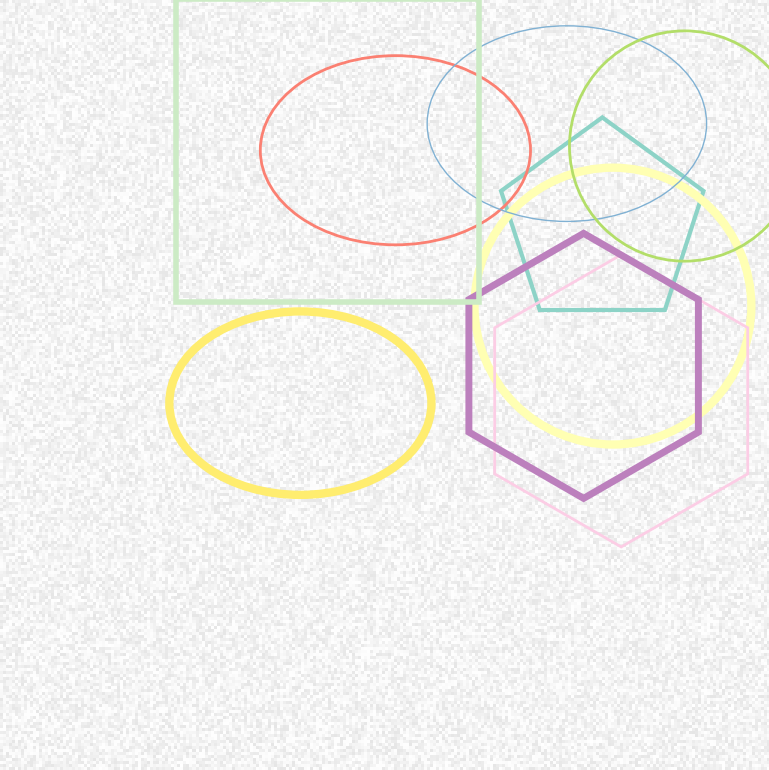[{"shape": "pentagon", "thickness": 1.5, "radius": 0.69, "center": [0.782, 0.709]}, {"shape": "circle", "thickness": 3, "radius": 0.9, "center": [0.796, 0.602]}, {"shape": "oval", "thickness": 1, "radius": 0.88, "center": [0.514, 0.805]}, {"shape": "oval", "thickness": 0.5, "radius": 0.91, "center": [0.736, 0.839]}, {"shape": "circle", "thickness": 1, "radius": 0.75, "center": [0.889, 0.81]}, {"shape": "hexagon", "thickness": 1, "radius": 0.95, "center": [0.807, 0.479]}, {"shape": "hexagon", "thickness": 2.5, "radius": 0.86, "center": [0.758, 0.525]}, {"shape": "square", "thickness": 2, "radius": 0.98, "center": [0.426, 0.804]}, {"shape": "oval", "thickness": 3, "radius": 0.85, "center": [0.39, 0.476]}]